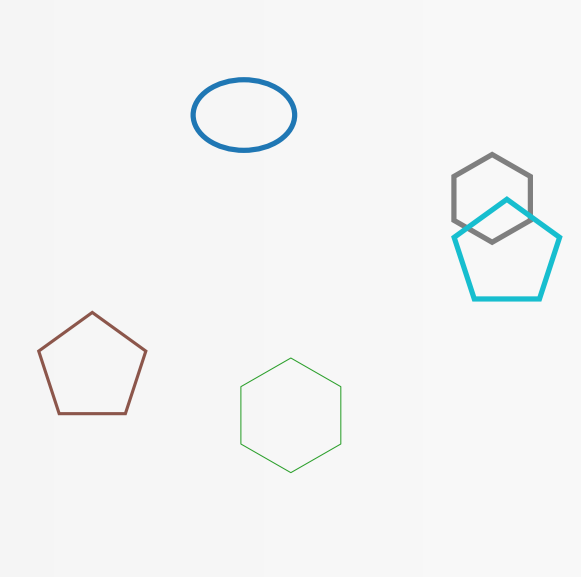[{"shape": "oval", "thickness": 2.5, "radius": 0.44, "center": [0.42, 0.8]}, {"shape": "hexagon", "thickness": 0.5, "radius": 0.5, "center": [0.5, 0.28]}, {"shape": "pentagon", "thickness": 1.5, "radius": 0.48, "center": [0.159, 0.361]}, {"shape": "hexagon", "thickness": 2.5, "radius": 0.38, "center": [0.847, 0.656]}, {"shape": "pentagon", "thickness": 2.5, "radius": 0.48, "center": [0.872, 0.559]}]